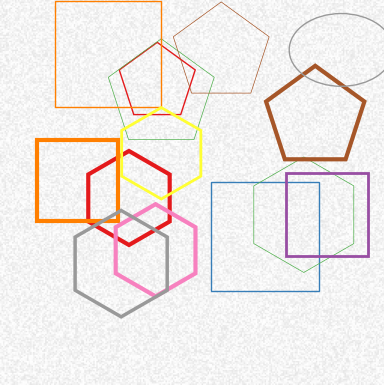[{"shape": "pentagon", "thickness": 1, "radius": 0.52, "center": [0.408, 0.786]}, {"shape": "hexagon", "thickness": 3, "radius": 0.61, "center": [0.335, 0.486]}, {"shape": "square", "thickness": 1, "radius": 0.7, "center": [0.689, 0.386]}, {"shape": "pentagon", "thickness": 0.5, "radius": 0.72, "center": [0.419, 0.755]}, {"shape": "hexagon", "thickness": 0.5, "radius": 0.75, "center": [0.789, 0.442]}, {"shape": "square", "thickness": 2, "radius": 0.54, "center": [0.849, 0.443]}, {"shape": "square", "thickness": 1, "radius": 0.69, "center": [0.28, 0.86]}, {"shape": "square", "thickness": 3, "radius": 0.52, "center": [0.201, 0.532]}, {"shape": "hexagon", "thickness": 2, "radius": 0.59, "center": [0.419, 0.602]}, {"shape": "pentagon", "thickness": 3, "radius": 0.67, "center": [0.819, 0.695]}, {"shape": "pentagon", "thickness": 0.5, "radius": 0.65, "center": [0.575, 0.864]}, {"shape": "hexagon", "thickness": 3, "radius": 0.6, "center": [0.404, 0.35]}, {"shape": "oval", "thickness": 1, "radius": 0.67, "center": [0.886, 0.87]}, {"shape": "hexagon", "thickness": 2.5, "radius": 0.69, "center": [0.315, 0.315]}]